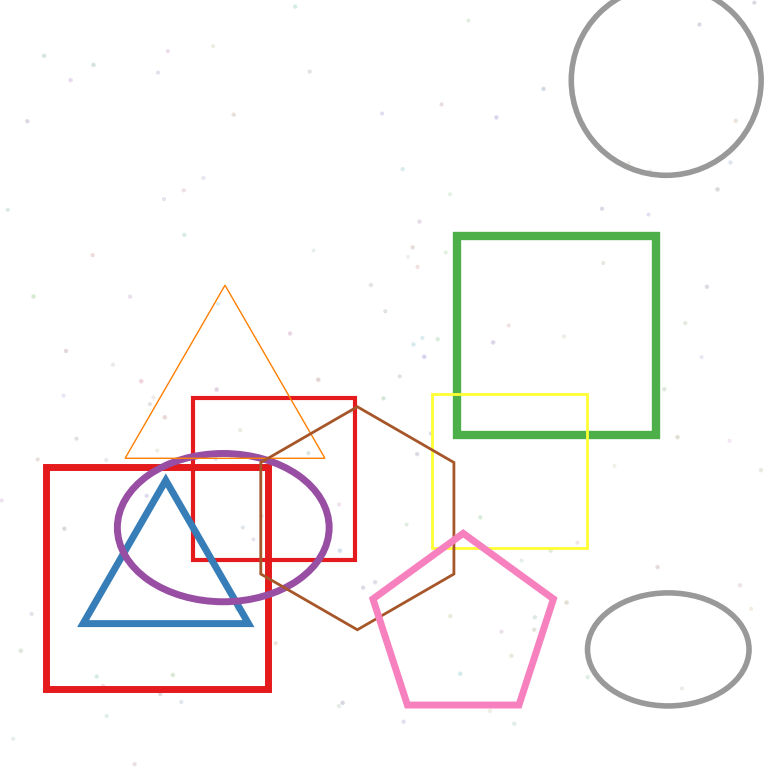[{"shape": "square", "thickness": 1.5, "radius": 0.53, "center": [0.356, 0.378]}, {"shape": "square", "thickness": 2.5, "radius": 0.72, "center": [0.204, 0.25]}, {"shape": "triangle", "thickness": 2.5, "radius": 0.62, "center": [0.215, 0.252]}, {"shape": "square", "thickness": 3, "radius": 0.65, "center": [0.722, 0.564]}, {"shape": "oval", "thickness": 2.5, "radius": 0.69, "center": [0.29, 0.315]}, {"shape": "triangle", "thickness": 0.5, "radius": 0.75, "center": [0.292, 0.48]}, {"shape": "square", "thickness": 1, "radius": 0.5, "center": [0.662, 0.388]}, {"shape": "hexagon", "thickness": 1, "radius": 0.72, "center": [0.464, 0.327]}, {"shape": "pentagon", "thickness": 2.5, "radius": 0.62, "center": [0.602, 0.184]}, {"shape": "oval", "thickness": 2, "radius": 0.52, "center": [0.868, 0.157]}, {"shape": "circle", "thickness": 2, "radius": 0.62, "center": [0.865, 0.896]}]